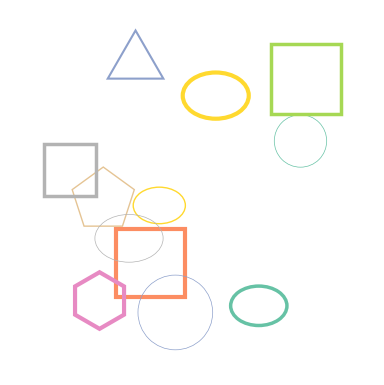[{"shape": "circle", "thickness": 0.5, "radius": 0.34, "center": [0.78, 0.634]}, {"shape": "oval", "thickness": 2.5, "radius": 0.37, "center": [0.672, 0.206]}, {"shape": "square", "thickness": 3, "radius": 0.44, "center": [0.391, 0.317]}, {"shape": "circle", "thickness": 0.5, "radius": 0.49, "center": [0.455, 0.188]}, {"shape": "triangle", "thickness": 1.5, "radius": 0.42, "center": [0.352, 0.837]}, {"shape": "hexagon", "thickness": 3, "radius": 0.37, "center": [0.259, 0.219]}, {"shape": "square", "thickness": 2.5, "radius": 0.46, "center": [0.795, 0.794]}, {"shape": "oval", "thickness": 1, "radius": 0.34, "center": [0.414, 0.466]}, {"shape": "oval", "thickness": 3, "radius": 0.43, "center": [0.56, 0.752]}, {"shape": "pentagon", "thickness": 1, "radius": 0.42, "center": [0.268, 0.481]}, {"shape": "oval", "thickness": 0.5, "radius": 0.44, "center": [0.335, 0.381]}, {"shape": "square", "thickness": 2.5, "radius": 0.34, "center": [0.182, 0.558]}]